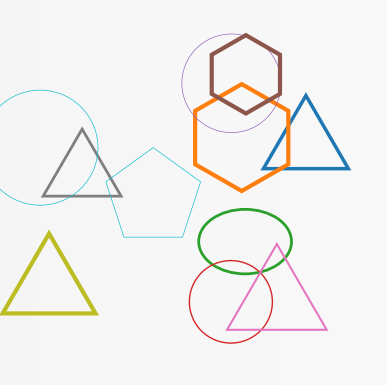[{"shape": "triangle", "thickness": 2.5, "radius": 0.63, "center": [0.789, 0.625]}, {"shape": "hexagon", "thickness": 3, "radius": 0.69, "center": [0.624, 0.643]}, {"shape": "oval", "thickness": 2, "radius": 0.6, "center": [0.633, 0.372]}, {"shape": "circle", "thickness": 1, "radius": 0.54, "center": [0.596, 0.216]}, {"shape": "circle", "thickness": 0.5, "radius": 0.64, "center": [0.597, 0.784]}, {"shape": "hexagon", "thickness": 3, "radius": 0.51, "center": [0.634, 0.807]}, {"shape": "triangle", "thickness": 1.5, "radius": 0.74, "center": [0.714, 0.218]}, {"shape": "triangle", "thickness": 2, "radius": 0.58, "center": [0.212, 0.549]}, {"shape": "triangle", "thickness": 3, "radius": 0.69, "center": [0.127, 0.255]}, {"shape": "circle", "thickness": 0.5, "radius": 0.75, "center": [0.103, 0.616]}, {"shape": "pentagon", "thickness": 0.5, "radius": 0.64, "center": [0.395, 0.488]}]